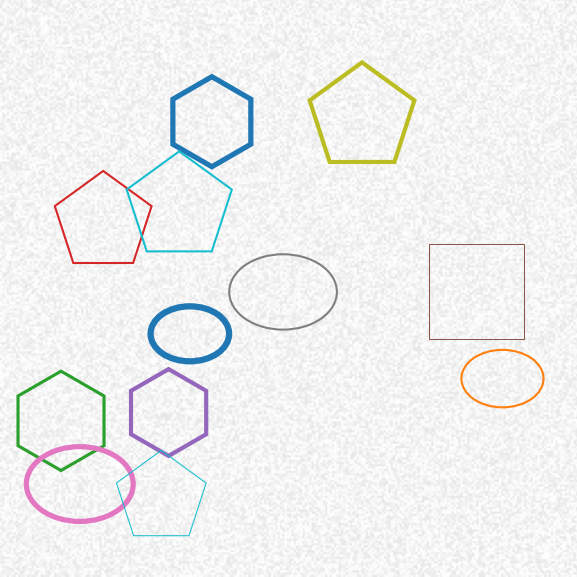[{"shape": "hexagon", "thickness": 2.5, "radius": 0.39, "center": [0.367, 0.788]}, {"shape": "oval", "thickness": 3, "radius": 0.34, "center": [0.329, 0.421]}, {"shape": "oval", "thickness": 1, "radius": 0.36, "center": [0.87, 0.344]}, {"shape": "hexagon", "thickness": 1.5, "radius": 0.43, "center": [0.106, 0.27]}, {"shape": "pentagon", "thickness": 1, "radius": 0.44, "center": [0.179, 0.615]}, {"shape": "hexagon", "thickness": 2, "radius": 0.38, "center": [0.292, 0.285]}, {"shape": "square", "thickness": 0.5, "radius": 0.41, "center": [0.825, 0.494]}, {"shape": "oval", "thickness": 2.5, "radius": 0.46, "center": [0.138, 0.161]}, {"shape": "oval", "thickness": 1, "radius": 0.47, "center": [0.49, 0.494]}, {"shape": "pentagon", "thickness": 2, "radius": 0.48, "center": [0.627, 0.796]}, {"shape": "pentagon", "thickness": 0.5, "radius": 0.41, "center": [0.279, 0.138]}, {"shape": "pentagon", "thickness": 1, "radius": 0.48, "center": [0.31, 0.641]}]